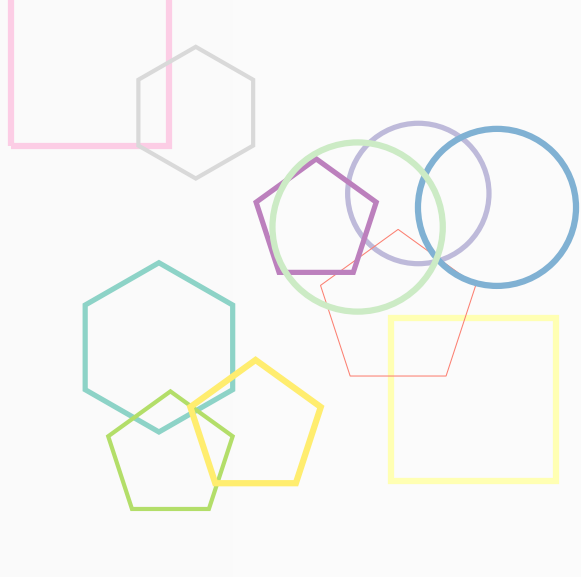[{"shape": "hexagon", "thickness": 2.5, "radius": 0.73, "center": [0.273, 0.398]}, {"shape": "square", "thickness": 3, "radius": 0.71, "center": [0.815, 0.307]}, {"shape": "circle", "thickness": 2.5, "radius": 0.61, "center": [0.72, 0.664]}, {"shape": "pentagon", "thickness": 0.5, "radius": 0.7, "center": [0.685, 0.462]}, {"shape": "circle", "thickness": 3, "radius": 0.68, "center": [0.855, 0.64]}, {"shape": "pentagon", "thickness": 2, "radius": 0.56, "center": [0.293, 0.209]}, {"shape": "square", "thickness": 3, "radius": 0.68, "center": [0.155, 0.882]}, {"shape": "hexagon", "thickness": 2, "radius": 0.57, "center": [0.337, 0.804]}, {"shape": "pentagon", "thickness": 2.5, "radius": 0.54, "center": [0.544, 0.615]}, {"shape": "circle", "thickness": 3, "radius": 0.73, "center": [0.615, 0.606]}, {"shape": "pentagon", "thickness": 3, "radius": 0.59, "center": [0.44, 0.258]}]